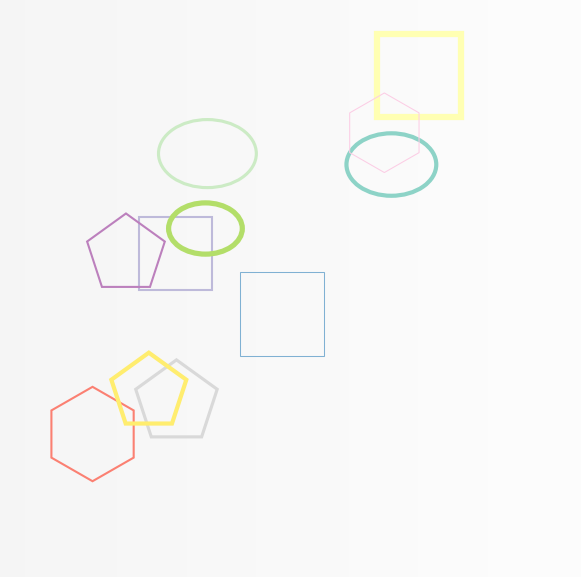[{"shape": "oval", "thickness": 2, "radius": 0.39, "center": [0.673, 0.714]}, {"shape": "square", "thickness": 3, "radius": 0.36, "center": [0.72, 0.868]}, {"shape": "square", "thickness": 1, "radius": 0.31, "center": [0.302, 0.56]}, {"shape": "hexagon", "thickness": 1, "radius": 0.41, "center": [0.159, 0.248]}, {"shape": "square", "thickness": 0.5, "radius": 0.36, "center": [0.485, 0.456]}, {"shape": "oval", "thickness": 2.5, "radius": 0.32, "center": [0.353, 0.603]}, {"shape": "hexagon", "thickness": 0.5, "radius": 0.34, "center": [0.661, 0.769]}, {"shape": "pentagon", "thickness": 1.5, "radius": 0.37, "center": [0.304, 0.302]}, {"shape": "pentagon", "thickness": 1, "radius": 0.35, "center": [0.217, 0.559]}, {"shape": "oval", "thickness": 1.5, "radius": 0.42, "center": [0.357, 0.733]}, {"shape": "pentagon", "thickness": 2, "radius": 0.34, "center": [0.256, 0.321]}]